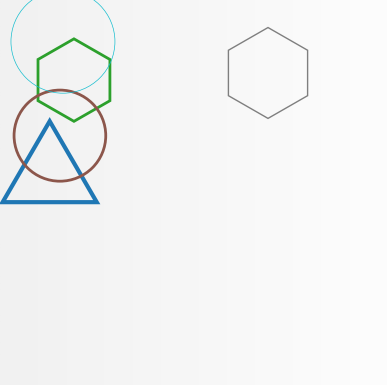[{"shape": "triangle", "thickness": 3, "radius": 0.7, "center": [0.128, 0.545]}, {"shape": "hexagon", "thickness": 2, "radius": 0.54, "center": [0.191, 0.792]}, {"shape": "circle", "thickness": 2, "radius": 0.59, "center": [0.155, 0.648]}, {"shape": "hexagon", "thickness": 1, "radius": 0.59, "center": [0.692, 0.81]}, {"shape": "circle", "thickness": 0.5, "radius": 0.67, "center": [0.162, 0.892]}]